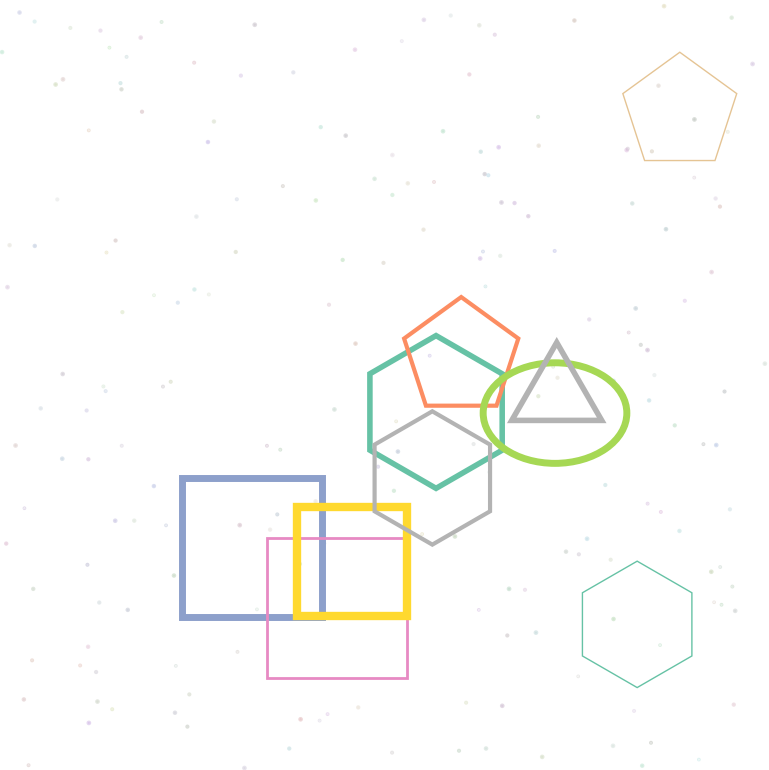[{"shape": "hexagon", "thickness": 2, "radius": 0.5, "center": [0.566, 0.465]}, {"shape": "hexagon", "thickness": 0.5, "radius": 0.41, "center": [0.827, 0.189]}, {"shape": "pentagon", "thickness": 1.5, "radius": 0.39, "center": [0.599, 0.536]}, {"shape": "square", "thickness": 2.5, "radius": 0.45, "center": [0.327, 0.289]}, {"shape": "square", "thickness": 1, "radius": 0.45, "center": [0.438, 0.21]}, {"shape": "oval", "thickness": 2.5, "radius": 0.47, "center": [0.721, 0.464]}, {"shape": "square", "thickness": 3, "radius": 0.35, "center": [0.457, 0.271]}, {"shape": "pentagon", "thickness": 0.5, "radius": 0.39, "center": [0.883, 0.854]}, {"shape": "hexagon", "thickness": 1.5, "radius": 0.43, "center": [0.561, 0.379]}, {"shape": "triangle", "thickness": 2, "radius": 0.34, "center": [0.723, 0.488]}]